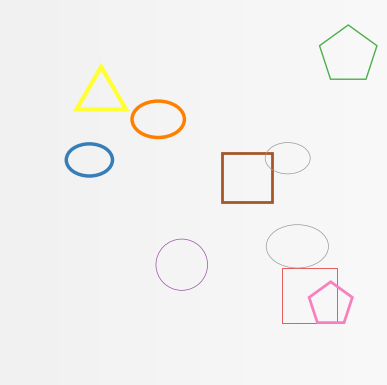[{"shape": "square", "thickness": 0.5, "radius": 0.36, "center": [0.799, 0.232]}, {"shape": "oval", "thickness": 2.5, "radius": 0.3, "center": [0.231, 0.585]}, {"shape": "pentagon", "thickness": 1, "radius": 0.39, "center": [0.899, 0.857]}, {"shape": "circle", "thickness": 0.5, "radius": 0.33, "center": [0.469, 0.312]}, {"shape": "oval", "thickness": 2.5, "radius": 0.34, "center": [0.408, 0.69]}, {"shape": "triangle", "thickness": 3, "radius": 0.37, "center": [0.261, 0.753]}, {"shape": "square", "thickness": 2, "radius": 0.32, "center": [0.637, 0.539]}, {"shape": "pentagon", "thickness": 2, "radius": 0.29, "center": [0.854, 0.209]}, {"shape": "oval", "thickness": 0.5, "radius": 0.29, "center": [0.742, 0.589]}, {"shape": "oval", "thickness": 0.5, "radius": 0.4, "center": [0.767, 0.36]}]